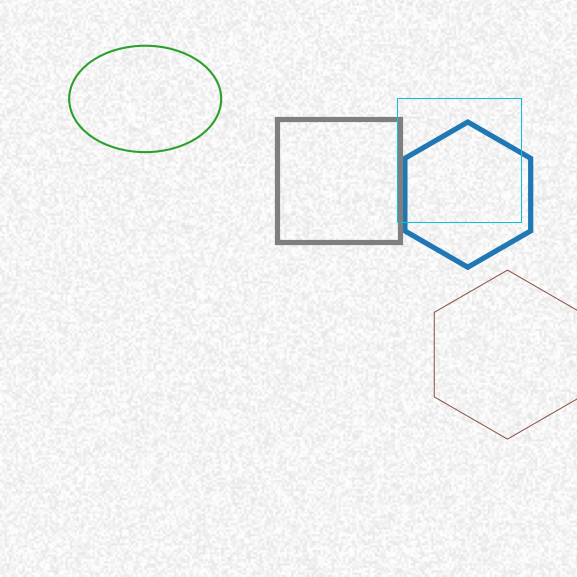[{"shape": "hexagon", "thickness": 2.5, "radius": 0.63, "center": [0.81, 0.662]}, {"shape": "oval", "thickness": 1, "radius": 0.66, "center": [0.251, 0.828]}, {"shape": "hexagon", "thickness": 0.5, "radius": 0.73, "center": [0.879, 0.385]}, {"shape": "square", "thickness": 2.5, "radius": 0.53, "center": [0.586, 0.687]}, {"shape": "square", "thickness": 0.5, "radius": 0.54, "center": [0.796, 0.722]}]